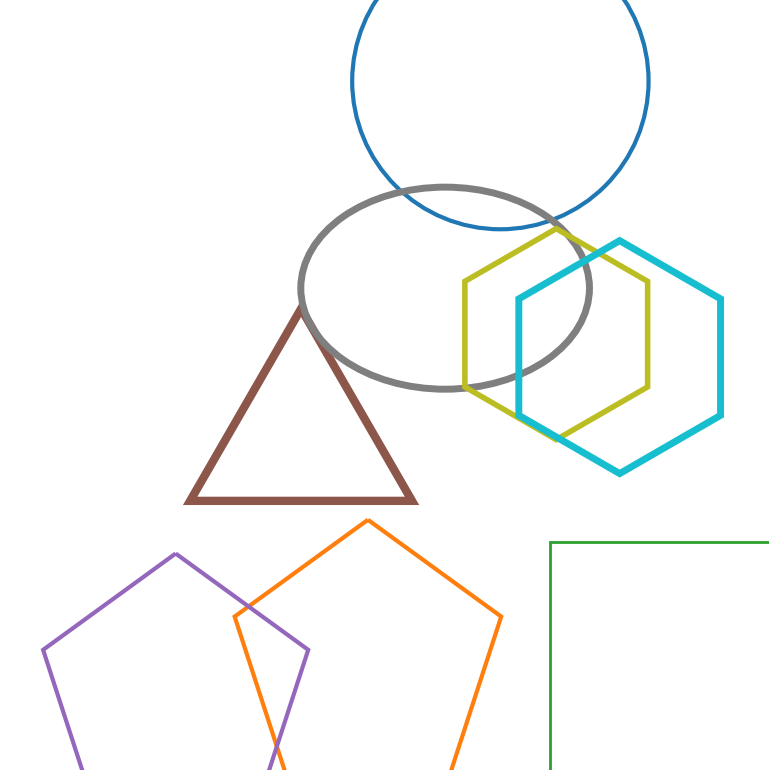[{"shape": "circle", "thickness": 1.5, "radius": 0.96, "center": [0.65, 0.895]}, {"shape": "pentagon", "thickness": 1.5, "radius": 0.91, "center": [0.478, 0.143]}, {"shape": "square", "thickness": 1, "radius": 0.88, "center": [0.892, 0.12]}, {"shape": "pentagon", "thickness": 1.5, "radius": 0.91, "center": [0.228, 0.1]}, {"shape": "triangle", "thickness": 3, "radius": 0.83, "center": [0.391, 0.433]}, {"shape": "oval", "thickness": 2.5, "radius": 0.94, "center": [0.578, 0.626]}, {"shape": "hexagon", "thickness": 2, "radius": 0.69, "center": [0.722, 0.566]}, {"shape": "hexagon", "thickness": 2.5, "radius": 0.76, "center": [0.805, 0.536]}]